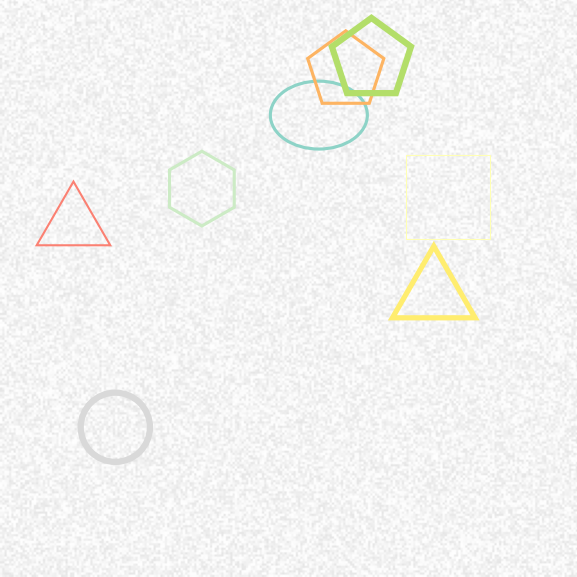[{"shape": "oval", "thickness": 1.5, "radius": 0.42, "center": [0.552, 0.8]}, {"shape": "square", "thickness": 0.5, "radius": 0.36, "center": [0.775, 0.658]}, {"shape": "triangle", "thickness": 1, "radius": 0.37, "center": [0.127, 0.611]}, {"shape": "pentagon", "thickness": 1.5, "radius": 0.35, "center": [0.599, 0.876]}, {"shape": "pentagon", "thickness": 3, "radius": 0.36, "center": [0.643, 0.896]}, {"shape": "circle", "thickness": 3, "radius": 0.3, "center": [0.2, 0.259]}, {"shape": "hexagon", "thickness": 1.5, "radius": 0.32, "center": [0.35, 0.673]}, {"shape": "triangle", "thickness": 2.5, "radius": 0.41, "center": [0.751, 0.49]}]